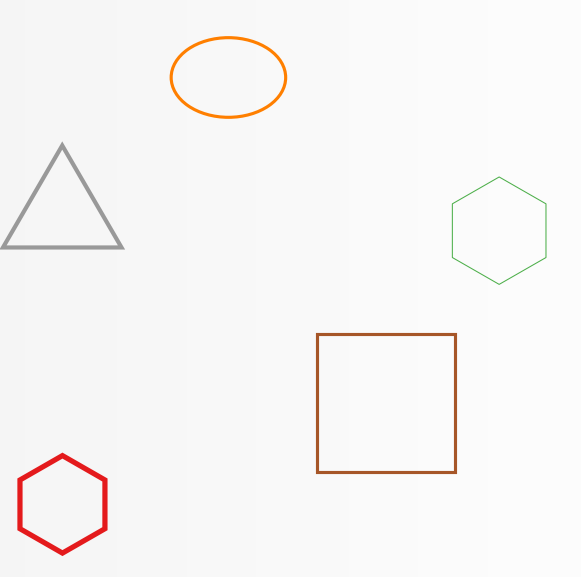[{"shape": "hexagon", "thickness": 2.5, "radius": 0.42, "center": [0.107, 0.126]}, {"shape": "hexagon", "thickness": 0.5, "radius": 0.46, "center": [0.859, 0.6]}, {"shape": "oval", "thickness": 1.5, "radius": 0.49, "center": [0.393, 0.865]}, {"shape": "square", "thickness": 1.5, "radius": 0.6, "center": [0.664, 0.302]}, {"shape": "triangle", "thickness": 2, "radius": 0.59, "center": [0.107, 0.629]}]